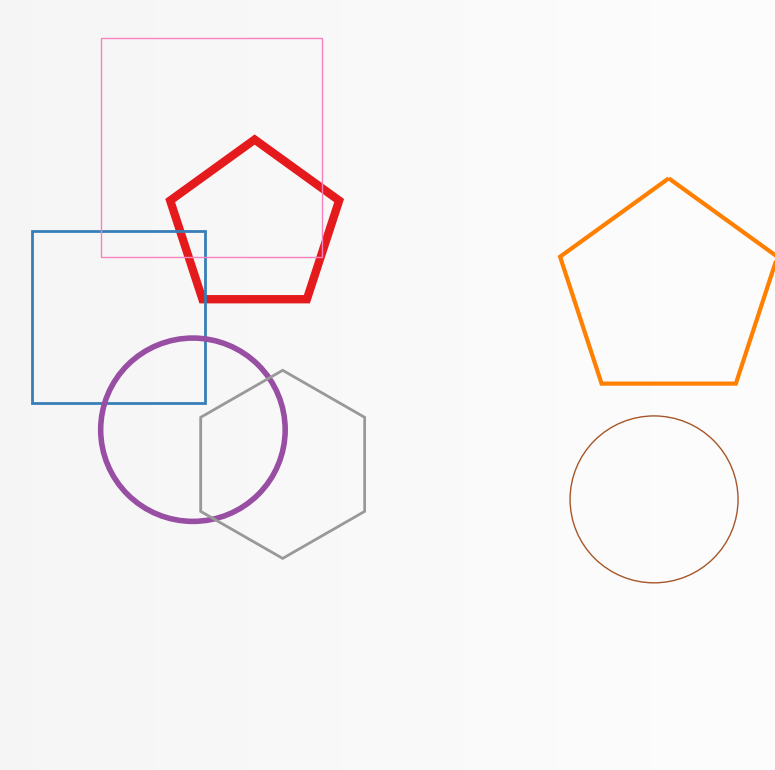[{"shape": "pentagon", "thickness": 3, "radius": 0.57, "center": [0.329, 0.704]}, {"shape": "square", "thickness": 1, "radius": 0.56, "center": [0.153, 0.588]}, {"shape": "circle", "thickness": 2, "radius": 0.6, "center": [0.249, 0.442]}, {"shape": "pentagon", "thickness": 1.5, "radius": 0.74, "center": [0.863, 0.621]}, {"shape": "circle", "thickness": 0.5, "radius": 0.54, "center": [0.844, 0.351]}, {"shape": "square", "thickness": 0.5, "radius": 0.71, "center": [0.273, 0.808]}, {"shape": "hexagon", "thickness": 1, "radius": 0.61, "center": [0.365, 0.397]}]